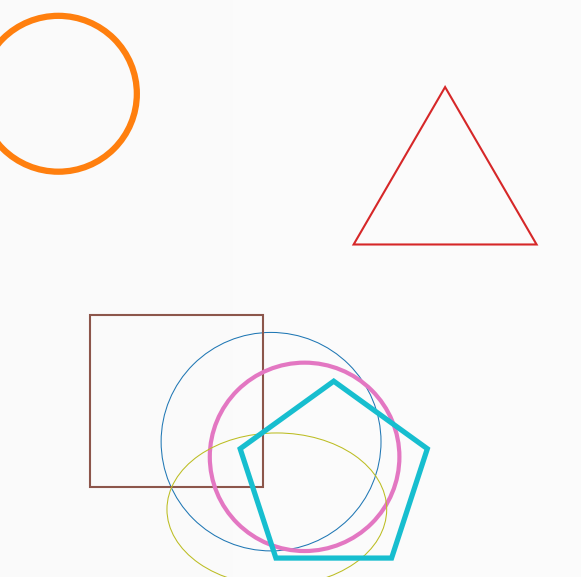[{"shape": "circle", "thickness": 0.5, "radius": 0.95, "center": [0.466, 0.234]}, {"shape": "circle", "thickness": 3, "radius": 0.67, "center": [0.1, 0.837]}, {"shape": "triangle", "thickness": 1, "radius": 0.91, "center": [0.766, 0.667]}, {"shape": "square", "thickness": 1, "radius": 0.75, "center": [0.303, 0.305]}, {"shape": "circle", "thickness": 2, "radius": 0.82, "center": [0.524, 0.208]}, {"shape": "oval", "thickness": 0.5, "radius": 0.95, "center": [0.476, 0.117]}, {"shape": "pentagon", "thickness": 2.5, "radius": 0.85, "center": [0.574, 0.17]}]